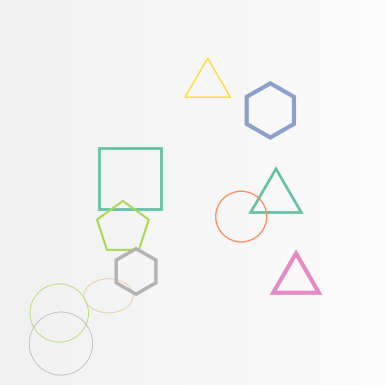[{"shape": "square", "thickness": 2, "radius": 0.4, "center": [0.337, 0.537]}, {"shape": "triangle", "thickness": 2, "radius": 0.38, "center": [0.712, 0.486]}, {"shape": "circle", "thickness": 1, "radius": 0.33, "center": [0.622, 0.437]}, {"shape": "hexagon", "thickness": 3, "radius": 0.35, "center": [0.698, 0.713]}, {"shape": "triangle", "thickness": 3, "radius": 0.34, "center": [0.764, 0.274]}, {"shape": "pentagon", "thickness": 1.5, "radius": 0.35, "center": [0.317, 0.408]}, {"shape": "circle", "thickness": 0.5, "radius": 0.38, "center": [0.153, 0.187]}, {"shape": "triangle", "thickness": 1, "radius": 0.34, "center": [0.536, 0.781]}, {"shape": "oval", "thickness": 0.5, "radius": 0.32, "center": [0.28, 0.232]}, {"shape": "hexagon", "thickness": 2.5, "radius": 0.3, "center": [0.351, 0.295]}, {"shape": "circle", "thickness": 0.5, "radius": 0.41, "center": [0.157, 0.108]}]